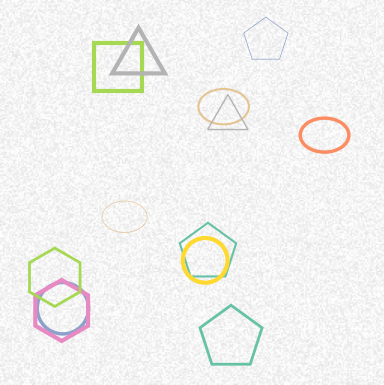[{"shape": "pentagon", "thickness": 1.5, "radius": 0.39, "center": [0.54, 0.344]}, {"shape": "pentagon", "thickness": 2, "radius": 0.42, "center": [0.6, 0.122]}, {"shape": "oval", "thickness": 2.5, "radius": 0.32, "center": [0.843, 0.649]}, {"shape": "circle", "thickness": 2.5, "radius": 0.33, "center": [0.163, 0.199]}, {"shape": "pentagon", "thickness": 0.5, "radius": 0.3, "center": [0.691, 0.895]}, {"shape": "hexagon", "thickness": 3, "radius": 0.4, "center": [0.16, 0.194]}, {"shape": "square", "thickness": 3, "radius": 0.31, "center": [0.307, 0.825]}, {"shape": "hexagon", "thickness": 2, "radius": 0.38, "center": [0.142, 0.28]}, {"shape": "circle", "thickness": 3, "radius": 0.29, "center": [0.533, 0.324]}, {"shape": "oval", "thickness": 0.5, "radius": 0.29, "center": [0.324, 0.437]}, {"shape": "oval", "thickness": 1.5, "radius": 0.33, "center": [0.581, 0.723]}, {"shape": "triangle", "thickness": 1, "radius": 0.3, "center": [0.592, 0.694]}, {"shape": "triangle", "thickness": 3, "radius": 0.4, "center": [0.36, 0.849]}]